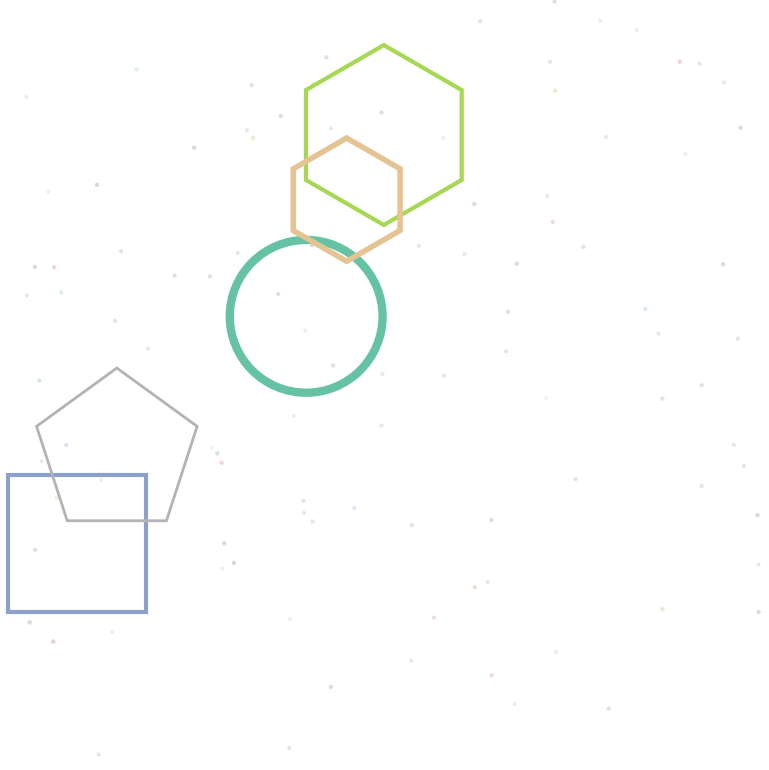[{"shape": "circle", "thickness": 3, "radius": 0.5, "center": [0.398, 0.589]}, {"shape": "square", "thickness": 1.5, "radius": 0.45, "center": [0.1, 0.294]}, {"shape": "hexagon", "thickness": 1.5, "radius": 0.58, "center": [0.498, 0.825]}, {"shape": "hexagon", "thickness": 2, "radius": 0.4, "center": [0.45, 0.741]}, {"shape": "pentagon", "thickness": 1, "radius": 0.55, "center": [0.152, 0.412]}]